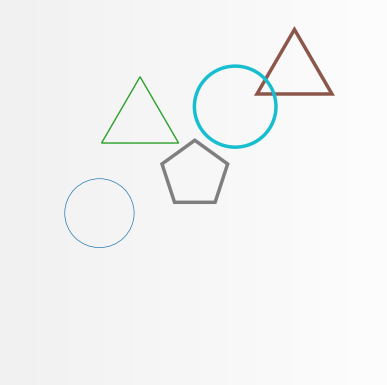[{"shape": "circle", "thickness": 0.5, "radius": 0.45, "center": [0.257, 0.446]}, {"shape": "triangle", "thickness": 1, "radius": 0.57, "center": [0.362, 0.686]}, {"shape": "triangle", "thickness": 2.5, "radius": 0.56, "center": [0.76, 0.812]}, {"shape": "pentagon", "thickness": 2.5, "radius": 0.45, "center": [0.503, 0.547]}, {"shape": "circle", "thickness": 2.5, "radius": 0.53, "center": [0.607, 0.723]}]